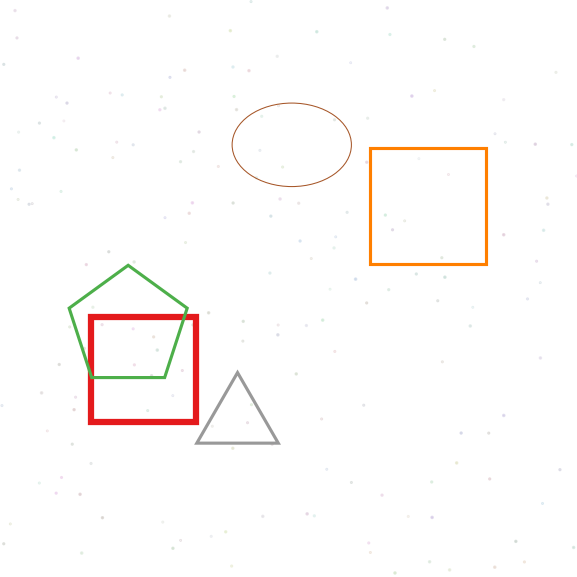[{"shape": "square", "thickness": 3, "radius": 0.45, "center": [0.248, 0.359]}, {"shape": "pentagon", "thickness": 1.5, "radius": 0.54, "center": [0.222, 0.432]}, {"shape": "square", "thickness": 1.5, "radius": 0.5, "center": [0.741, 0.642]}, {"shape": "oval", "thickness": 0.5, "radius": 0.52, "center": [0.505, 0.748]}, {"shape": "triangle", "thickness": 1.5, "radius": 0.41, "center": [0.411, 0.273]}]